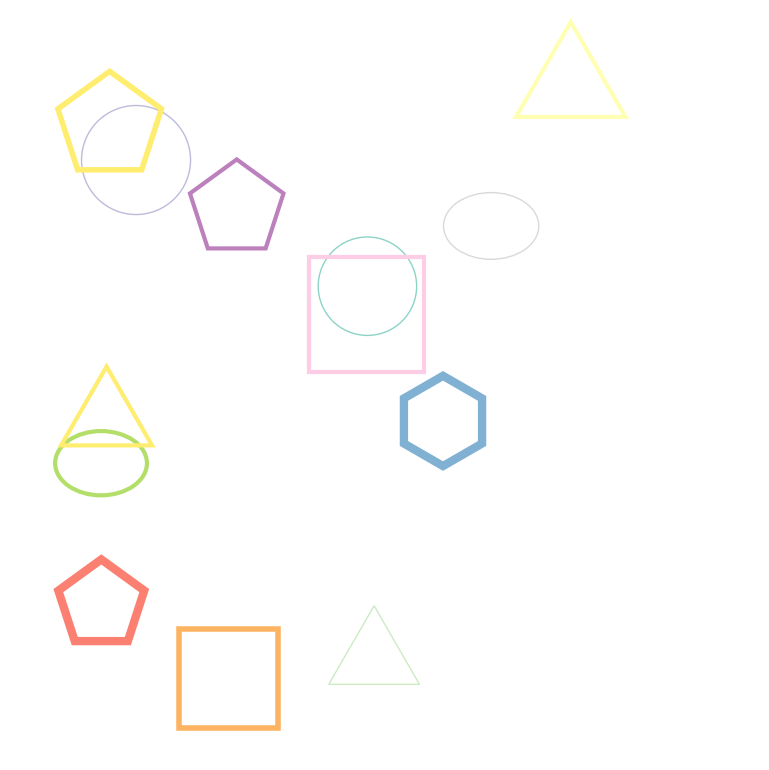[{"shape": "circle", "thickness": 0.5, "radius": 0.32, "center": [0.477, 0.628]}, {"shape": "triangle", "thickness": 1.5, "radius": 0.41, "center": [0.741, 0.889]}, {"shape": "circle", "thickness": 0.5, "radius": 0.35, "center": [0.177, 0.792]}, {"shape": "pentagon", "thickness": 3, "radius": 0.29, "center": [0.132, 0.215]}, {"shape": "hexagon", "thickness": 3, "radius": 0.29, "center": [0.575, 0.453]}, {"shape": "square", "thickness": 2, "radius": 0.32, "center": [0.296, 0.119]}, {"shape": "oval", "thickness": 1.5, "radius": 0.3, "center": [0.131, 0.398]}, {"shape": "square", "thickness": 1.5, "radius": 0.37, "center": [0.476, 0.591]}, {"shape": "oval", "thickness": 0.5, "radius": 0.31, "center": [0.638, 0.707]}, {"shape": "pentagon", "thickness": 1.5, "radius": 0.32, "center": [0.307, 0.729]}, {"shape": "triangle", "thickness": 0.5, "radius": 0.34, "center": [0.486, 0.145]}, {"shape": "pentagon", "thickness": 2, "radius": 0.35, "center": [0.142, 0.837]}, {"shape": "triangle", "thickness": 1.5, "radius": 0.34, "center": [0.138, 0.456]}]